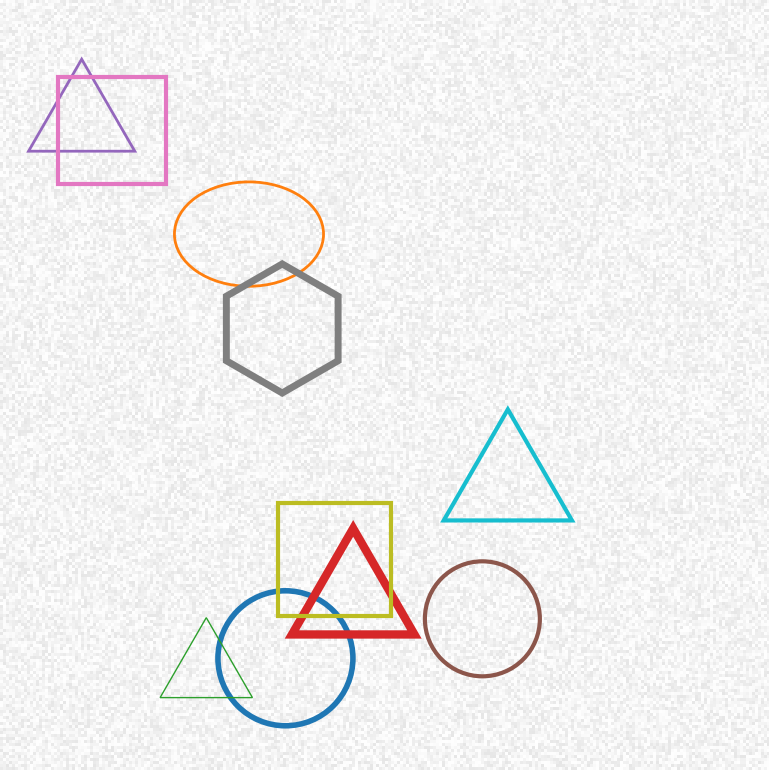[{"shape": "circle", "thickness": 2, "radius": 0.44, "center": [0.371, 0.145]}, {"shape": "oval", "thickness": 1, "radius": 0.48, "center": [0.323, 0.696]}, {"shape": "triangle", "thickness": 0.5, "radius": 0.35, "center": [0.268, 0.129]}, {"shape": "triangle", "thickness": 3, "radius": 0.46, "center": [0.459, 0.222]}, {"shape": "triangle", "thickness": 1, "radius": 0.4, "center": [0.106, 0.843]}, {"shape": "circle", "thickness": 1.5, "radius": 0.37, "center": [0.626, 0.196]}, {"shape": "square", "thickness": 1.5, "radius": 0.35, "center": [0.145, 0.83]}, {"shape": "hexagon", "thickness": 2.5, "radius": 0.42, "center": [0.367, 0.573]}, {"shape": "square", "thickness": 1.5, "radius": 0.37, "center": [0.434, 0.273]}, {"shape": "triangle", "thickness": 1.5, "radius": 0.48, "center": [0.66, 0.372]}]